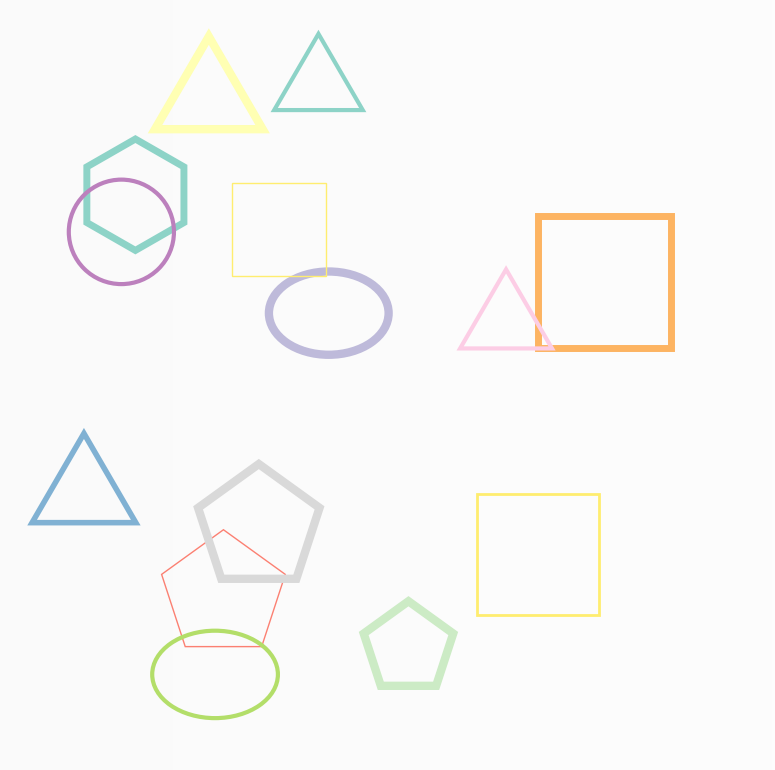[{"shape": "triangle", "thickness": 1.5, "radius": 0.33, "center": [0.411, 0.89]}, {"shape": "hexagon", "thickness": 2.5, "radius": 0.36, "center": [0.175, 0.747]}, {"shape": "triangle", "thickness": 3, "radius": 0.4, "center": [0.269, 0.872]}, {"shape": "oval", "thickness": 3, "radius": 0.39, "center": [0.424, 0.593]}, {"shape": "pentagon", "thickness": 0.5, "radius": 0.42, "center": [0.288, 0.228]}, {"shape": "triangle", "thickness": 2, "radius": 0.39, "center": [0.108, 0.36]}, {"shape": "square", "thickness": 2.5, "radius": 0.43, "center": [0.78, 0.634]}, {"shape": "oval", "thickness": 1.5, "radius": 0.41, "center": [0.277, 0.124]}, {"shape": "triangle", "thickness": 1.5, "radius": 0.34, "center": [0.653, 0.582]}, {"shape": "pentagon", "thickness": 3, "radius": 0.41, "center": [0.334, 0.315]}, {"shape": "circle", "thickness": 1.5, "radius": 0.34, "center": [0.157, 0.699]}, {"shape": "pentagon", "thickness": 3, "radius": 0.3, "center": [0.527, 0.158]}, {"shape": "square", "thickness": 1, "radius": 0.39, "center": [0.694, 0.28]}, {"shape": "square", "thickness": 0.5, "radius": 0.3, "center": [0.36, 0.702]}]